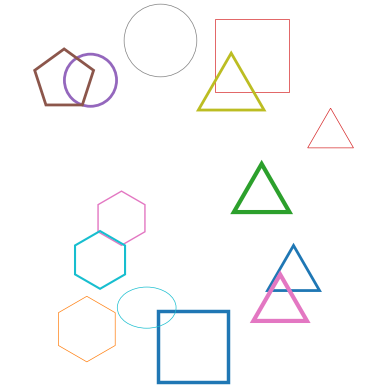[{"shape": "square", "thickness": 2.5, "radius": 0.46, "center": [0.501, 0.101]}, {"shape": "triangle", "thickness": 2, "radius": 0.39, "center": [0.762, 0.284]}, {"shape": "hexagon", "thickness": 0.5, "radius": 0.43, "center": [0.226, 0.145]}, {"shape": "triangle", "thickness": 3, "radius": 0.42, "center": [0.68, 0.491]}, {"shape": "triangle", "thickness": 0.5, "radius": 0.34, "center": [0.859, 0.65]}, {"shape": "square", "thickness": 0.5, "radius": 0.48, "center": [0.654, 0.856]}, {"shape": "circle", "thickness": 2, "radius": 0.34, "center": [0.235, 0.792]}, {"shape": "pentagon", "thickness": 2, "radius": 0.4, "center": [0.167, 0.792]}, {"shape": "hexagon", "thickness": 1, "radius": 0.35, "center": [0.316, 0.433]}, {"shape": "triangle", "thickness": 3, "radius": 0.4, "center": [0.728, 0.207]}, {"shape": "circle", "thickness": 0.5, "radius": 0.47, "center": [0.417, 0.895]}, {"shape": "triangle", "thickness": 2, "radius": 0.49, "center": [0.601, 0.763]}, {"shape": "hexagon", "thickness": 1.5, "radius": 0.38, "center": [0.26, 0.325]}, {"shape": "oval", "thickness": 0.5, "radius": 0.38, "center": [0.381, 0.201]}]